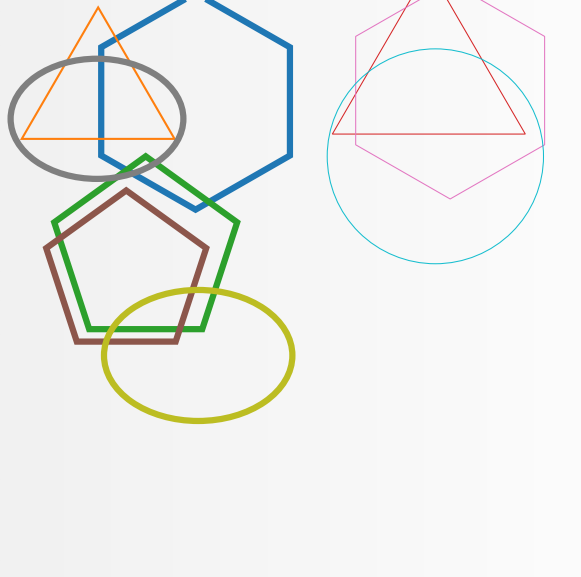[{"shape": "hexagon", "thickness": 3, "radius": 0.94, "center": [0.336, 0.824]}, {"shape": "triangle", "thickness": 1, "radius": 0.76, "center": [0.169, 0.835]}, {"shape": "pentagon", "thickness": 3, "radius": 0.83, "center": [0.251, 0.563]}, {"shape": "triangle", "thickness": 0.5, "radius": 0.96, "center": [0.738, 0.863]}, {"shape": "pentagon", "thickness": 3, "radius": 0.72, "center": [0.217, 0.525]}, {"shape": "hexagon", "thickness": 0.5, "radius": 0.94, "center": [0.774, 0.842]}, {"shape": "oval", "thickness": 3, "radius": 0.74, "center": [0.167, 0.793]}, {"shape": "oval", "thickness": 3, "radius": 0.81, "center": [0.341, 0.384]}, {"shape": "circle", "thickness": 0.5, "radius": 0.93, "center": [0.749, 0.728]}]